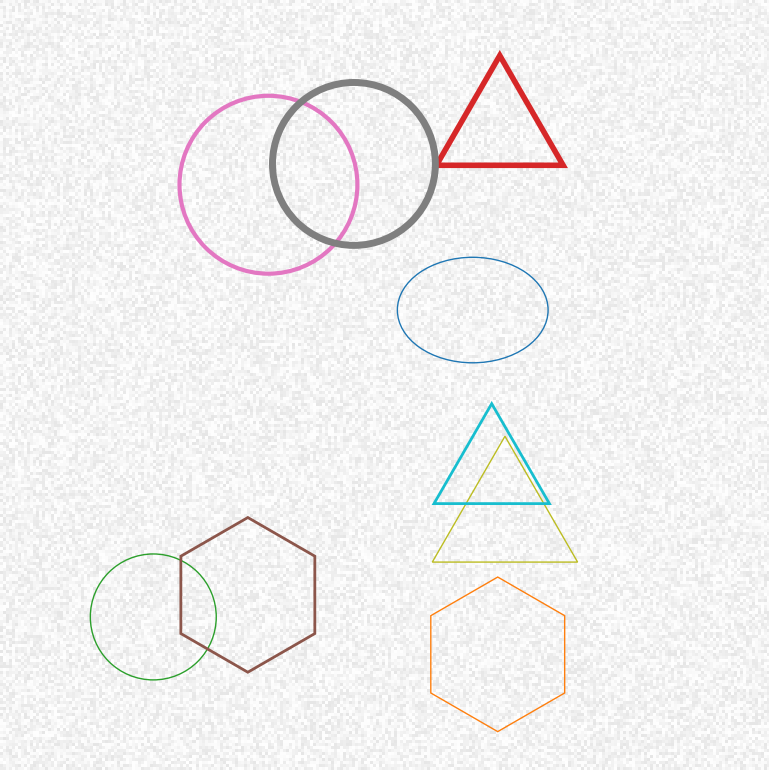[{"shape": "oval", "thickness": 0.5, "radius": 0.49, "center": [0.614, 0.597]}, {"shape": "hexagon", "thickness": 0.5, "radius": 0.5, "center": [0.646, 0.15]}, {"shape": "circle", "thickness": 0.5, "radius": 0.41, "center": [0.199, 0.199]}, {"shape": "triangle", "thickness": 2, "radius": 0.48, "center": [0.649, 0.833]}, {"shape": "hexagon", "thickness": 1, "radius": 0.5, "center": [0.322, 0.227]}, {"shape": "circle", "thickness": 1.5, "radius": 0.58, "center": [0.349, 0.76]}, {"shape": "circle", "thickness": 2.5, "radius": 0.53, "center": [0.46, 0.787]}, {"shape": "triangle", "thickness": 0.5, "radius": 0.54, "center": [0.656, 0.324]}, {"shape": "triangle", "thickness": 1, "radius": 0.43, "center": [0.639, 0.389]}]